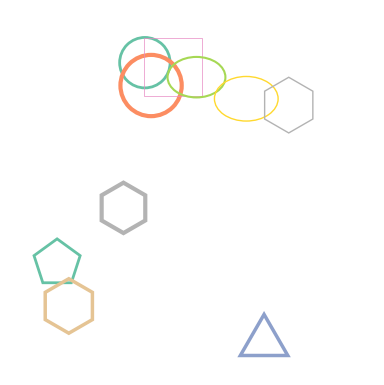[{"shape": "pentagon", "thickness": 2, "radius": 0.32, "center": [0.148, 0.317]}, {"shape": "circle", "thickness": 2, "radius": 0.33, "center": [0.376, 0.837]}, {"shape": "circle", "thickness": 3, "radius": 0.4, "center": [0.392, 0.778]}, {"shape": "triangle", "thickness": 2.5, "radius": 0.36, "center": [0.686, 0.112]}, {"shape": "square", "thickness": 0.5, "radius": 0.38, "center": [0.45, 0.826]}, {"shape": "oval", "thickness": 1.5, "radius": 0.38, "center": [0.51, 0.8]}, {"shape": "oval", "thickness": 1, "radius": 0.41, "center": [0.64, 0.743]}, {"shape": "hexagon", "thickness": 2.5, "radius": 0.35, "center": [0.179, 0.205]}, {"shape": "hexagon", "thickness": 1, "radius": 0.36, "center": [0.75, 0.727]}, {"shape": "hexagon", "thickness": 3, "radius": 0.33, "center": [0.321, 0.46]}]